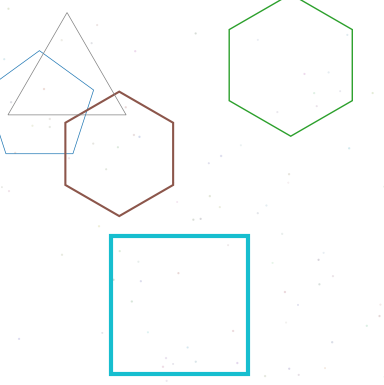[{"shape": "pentagon", "thickness": 0.5, "radius": 0.74, "center": [0.102, 0.72]}, {"shape": "hexagon", "thickness": 1, "radius": 0.92, "center": [0.755, 0.831]}, {"shape": "hexagon", "thickness": 1.5, "radius": 0.81, "center": [0.31, 0.6]}, {"shape": "triangle", "thickness": 0.5, "radius": 0.89, "center": [0.174, 0.79]}, {"shape": "square", "thickness": 3, "radius": 0.89, "center": [0.466, 0.208]}]